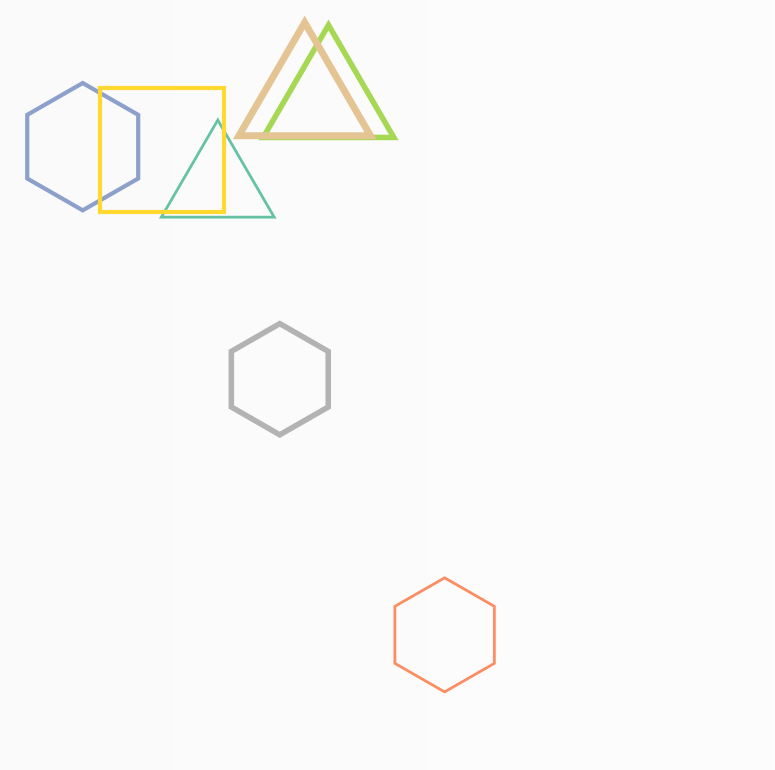[{"shape": "triangle", "thickness": 1, "radius": 0.42, "center": [0.281, 0.76]}, {"shape": "hexagon", "thickness": 1, "radius": 0.37, "center": [0.574, 0.176]}, {"shape": "hexagon", "thickness": 1.5, "radius": 0.41, "center": [0.107, 0.81]}, {"shape": "triangle", "thickness": 2, "radius": 0.49, "center": [0.424, 0.87]}, {"shape": "square", "thickness": 1.5, "radius": 0.4, "center": [0.209, 0.805]}, {"shape": "triangle", "thickness": 2.5, "radius": 0.49, "center": [0.393, 0.873]}, {"shape": "hexagon", "thickness": 2, "radius": 0.36, "center": [0.361, 0.508]}]